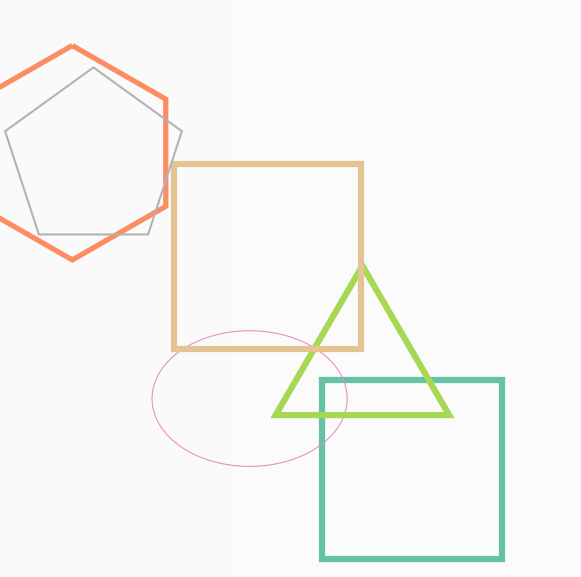[{"shape": "square", "thickness": 3, "radius": 0.78, "center": [0.709, 0.186]}, {"shape": "hexagon", "thickness": 2.5, "radius": 0.93, "center": [0.124, 0.735]}, {"shape": "oval", "thickness": 0.5, "radius": 0.84, "center": [0.429, 0.309]}, {"shape": "triangle", "thickness": 3, "radius": 0.86, "center": [0.624, 0.367]}, {"shape": "square", "thickness": 3, "radius": 0.8, "center": [0.46, 0.555]}, {"shape": "pentagon", "thickness": 1, "radius": 0.8, "center": [0.161, 0.723]}]